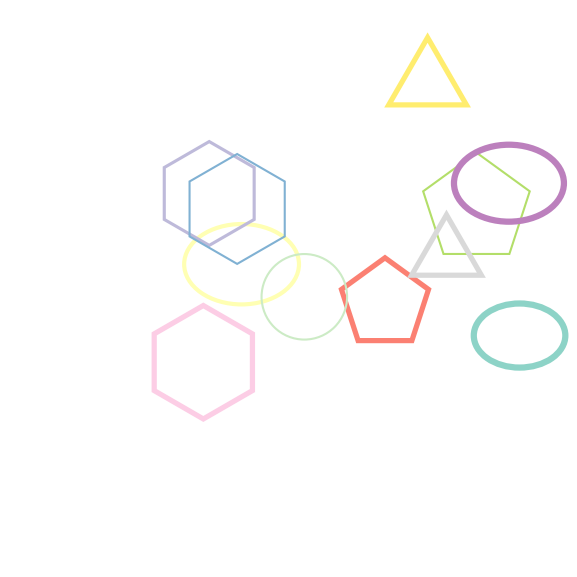[{"shape": "oval", "thickness": 3, "radius": 0.4, "center": [0.9, 0.418]}, {"shape": "oval", "thickness": 2, "radius": 0.5, "center": [0.418, 0.542]}, {"shape": "hexagon", "thickness": 1.5, "radius": 0.45, "center": [0.362, 0.664]}, {"shape": "pentagon", "thickness": 2.5, "radius": 0.4, "center": [0.667, 0.473]}, {"shape": "hexagon", "thickness": 1, "radius": 0.48, "center": [0.411, 0.637]}, {"shape": "pentagon", "thickness": 1, "radius": 0.49, "center": [0.825, 0.638]}, {"shape": "hexagon", "thickness": 2.5, "radius": 0.49, "center": [0.352, 0.372]}, {"shape": "triangle", "thickness": 2.5, "radius": 0.35, "center": [0.773, 0.557]}, {"shape": "oval", "thickness": 3, "radius": 0.48, "center": [0.881, 0.682]}, {"shape": "circle", "thickness": 1, "radius": 0.37, "center": [0.527, 0.485]}, {"shape": "triangle", "thickness": 2.5, "radius": 0.39, "center": [0.74, 0.856]}]